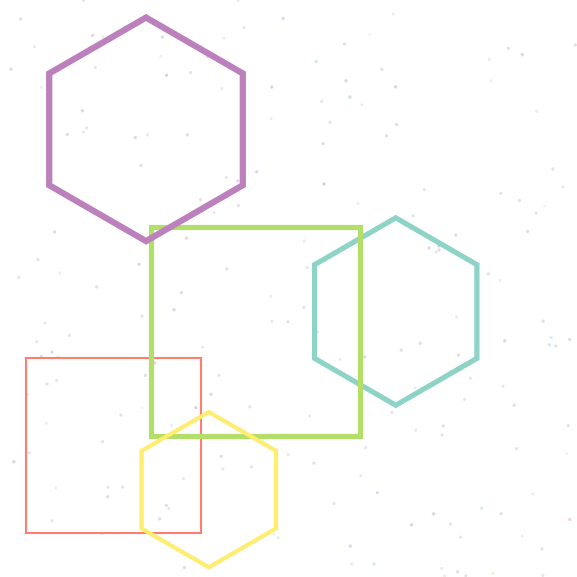[{"shape": "hexagon", "thickness": 2.5, "radius": 0.81, "center": [0.685, 0.46]}, {"shape": "square", "thickness": 1, "radius": 0.75, "center": [0.197, 0.228]}, {"shape": "square", "thickness": 2.5, "radius": 0.9, "center": [0.442, 0.426]}, {"shape": "hexagon", "thickness": 3, "radius": 0.97, "center": [0.253, 0.775]}, {"shape": "hexagon", "thickness": 2, "radius": 0.67, "center": [0.362, 0.151]}]